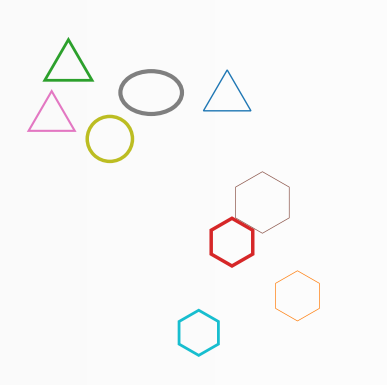[{"shape": "triangle", "thickness": 1, "radius": 0.35, "center": [0.586, 0.748]}, {"shape": "hexagon", "thickness": 0.5, "radius": 0.33, "center": [0.768, 0.232]}, {"shape": "triangle", "thickness": 2, "radius": 0.35, "center": [0.177, 0.827]}, {"shape": "hexagon", "thickness": 2.5, "radius": 0.31, "center": [0.599, 0.371]}, {"shape": "hexagon", "thickness": 0.5, "radius": 0.4, "center": [0.677, 0.474]}, {"shape": "triangle", "thickness": 1.5, "radius": 0.34, "center": [0.133, 0.695]}, {"shape": "oval", "thickness": 3, "radius": 0.4, "center": [0.39, 0.76]}, {"shape": "circle", "thickness": 2.5, "radius": 0.29, "center": [0.283, 0.639]}, {"shape": "hexagon", "thickness": 2, "radius": 0.29, "center": [0.513, 0.136]}]